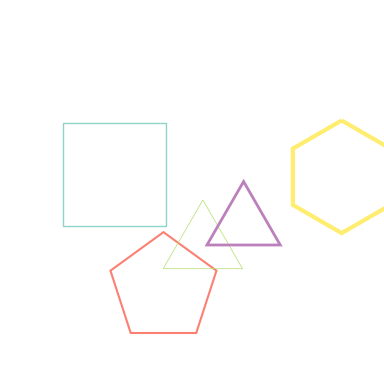[{"shape": "square", "thickness": 1, "radius": 0.67, "center": [0.298, 0.547]}, {"shape": "pentagon", "thickness": 1.5, "radius": 0.72, "center": [0.425, 0.252]}, {"shape": "triangle", "thickness": 0.5, "radius": 0.6, "center": [0.527, 0.362]}, {"shape": "triangle", "thickness": 2, "radius": 0.55, "center": [0.633, 0.419]}, {"shape": "hexagon", "thickness": 3, "radius": 0.73, "center": [0.887, 0.541]}]